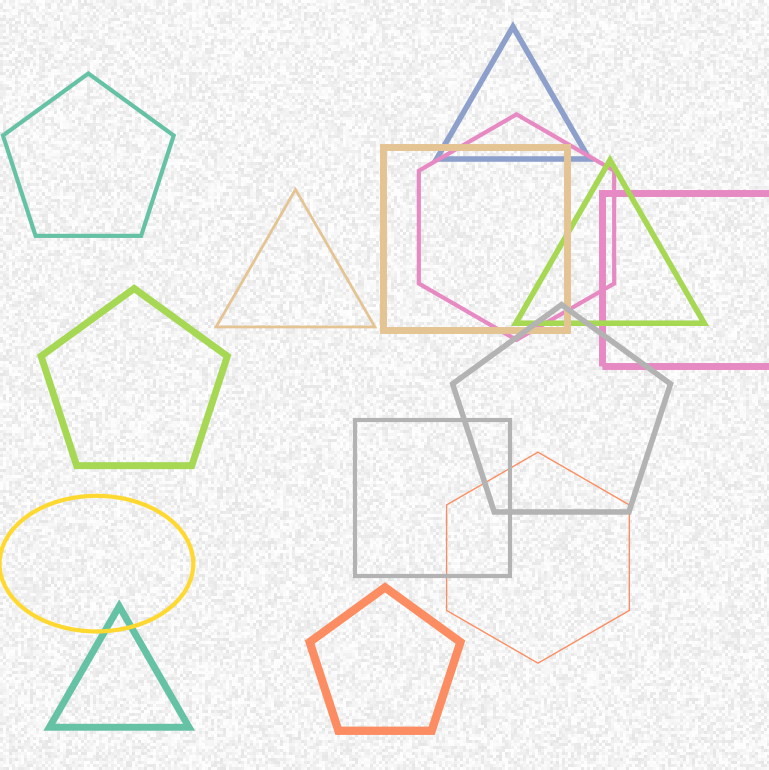[{"shape": "triangle", "thickness": 2.5, "radius": 0.52, "center": [0.155, 0.108]}, {"shape": "pentagon", "thickness": 1.5, "radius": 0.58, "center": [0.115, 0.788]}, {"shape": "hexagon", "thickness": 0.5, "radius": 0.69, "center": [0.699, 0.276]}, {"shape": "pentagon", "thickness": 3, "radius": 0.51, "center": [0.5, 0.134]}, {"shape": "triangle", "thickness": 2, "radius": 0.57, "center": [0.666, 0.851]}, {"shape": "hexagon", "thickness": 1.5, "radius": 0.73, "center": [0.671, 0.705]}, {"shape": "square", "thickness": 2.5, "radius": 0.56, "center": [0.894, 0.637]}, {"shape": "triangle", "thickness": 2, "radius": 0.71, "center": [0.792, 0.651]}, {"shape": "pentagon", "thickness": 2.5, "radius": 0.64, "center": [0.174, 0.498]}, {"shape": "oval", "thickness": 1.5, "radius": 0.63, "center": [0.125, 0.268]}, {"shape": "triangle", "thickness": 1, "radius": 0.6, "center": [0.384, 0.635]}, {"shape": "square", "thickness": 2.5, "radius": 0.59, "center": [0.617, 0.691]}, {"shape": "pentagon", "thickness": 2, "radius": 0.74, "center": [0.729, 0.455]}, {"shape": "square", "thickness": 1.5, "radius": 0.5, "center": [0.562, 0.353]}]